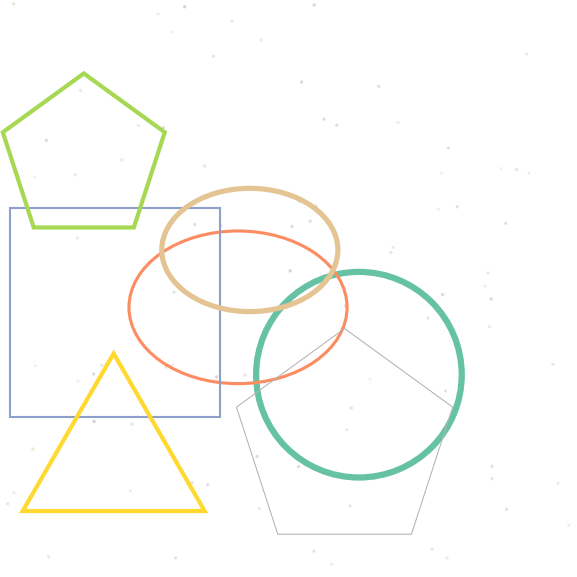[{"shape": "circle", "thickness": 3, "radius": 0.89, "center": [0.622, 0.35]}, {"shape": "oval", "thickness": 1.5, "radius": 0.94, "center": [0.412, 0.467]}, {"shape": "square", "thickness": 1, "radius": 0.91, "center": [0.199, 0.459]}, {"shape": "pentagon", "thickness": 2, "radius": 0.74, "center": [0.145, 0.725]}, {"shape": "triangle", "thickness": 2, "radius": 0.91, "center": [0.197, 0.205]}, {"shape": "oval", "thickness": 2.5, "radius": 0.76, "center": [0.433, 0.566]}, {"shape": "pentagon", "thickness": 0.5, "radius": 0.98, "center": [0.597, 0.233]}]